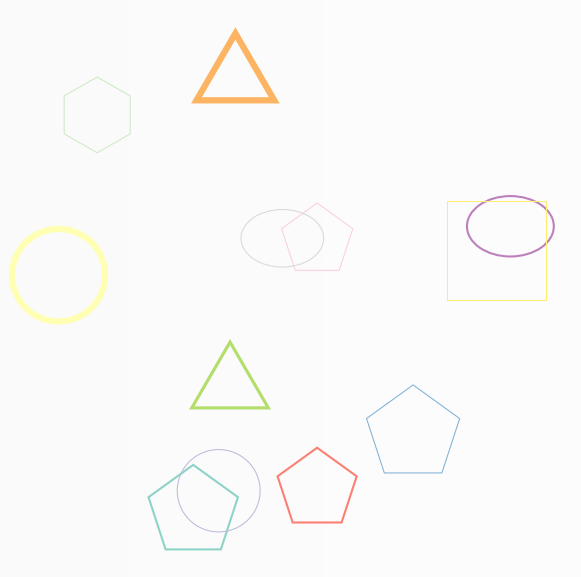[{"shape": "pentagon", "thickness": 1, "radius": 0.4, "center": [0.332, 0.113]}, {"shape": "circle", "thickness": 3, "radius": 0.4, "center": [0.101, 0.523]}, {"shape": "circle", "thickness": 0.5, "radius": 0.36, "center": [0.376, 0.149]}, {"shape": "pentagon", "thickness": 1, "radius": 0.36, "center": [0.546, 0.152]}, {"shape": "pentagon", "thickness": 0.5, "radius": 0.42, "center": [0.711, 0.248]}, {"shape": "triangle", "thickness": 3, "radius": 0.39, "center": [0.405, 0.864]}, {"shape": "triangle", "thickness": 1.5, "radius": 0.38, "center": [0.396, 0.331]}, {"shape": "pentagon", "thickness": 0.5, "radius": 0.32, "center": [0.546, 0.583]}, {"shape": "oval", "thickness": 0.5, "radius": 0.36, "center": [0.486, 0.587]}, {"shape": "oval", "thickness": 1, "radius": 0.37, "center": [0.878, 0.607]}, {"shape": "hexagon", "thickness": 0.5, "radius": 0.33, "center": [0.167, 0.8]}, {"shape": "square", "thickness": 0.5, "radius": 0.43, "center": [0.855, 0.565]}]